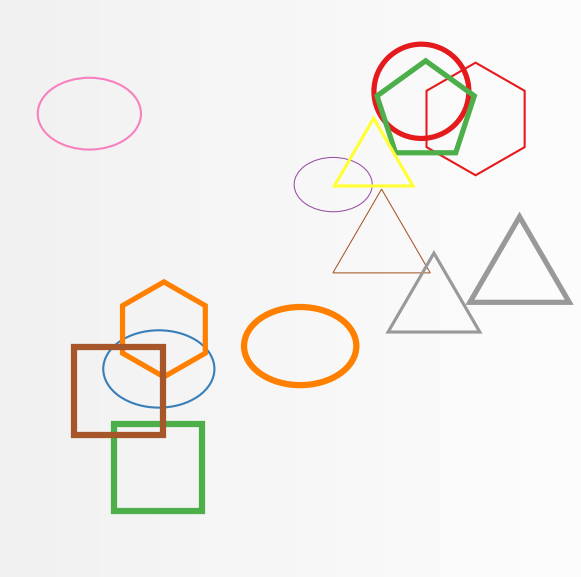[{"shape": "hexagon", "thickness": 1, "radius": 0.49, "center": [0.818, 0.793]}, {"shape": "circle", "thickness": 2.5, "radius": 0.41, "center": [0.725, 0.841]}, {"shape": "oval", "thickness": 1, "radius": 0.48, "center": [0.273, 0.36]}, {"shape": "pentagon", "thickness": 2.5, "radius": 0.44, "center": [0.732, 0.806]}, {"shape": "square", "thickness": 3, "radius": 0.38, "center": [0.272, 0.19]}, {"shape": "oval", "thickness": 0.5, "radius": 0.34, "center": [0.573, 0.679]}, {"shape": "hexagon", "thickness": 2.5, "radius": 0.41, "center": [0.282, 0.429]}, {"shape": "oval", "thickness": 3, "radius": 0.48, "center": [0.516, 0.4]}, {"shape": "triangle", "thickness": 1.5, "radius": 0.39, "center": [0.643, 0.716]}, {"shape": "triangle", "thickness": 0.5, "radius": 0.48, "center": [0.656, 0.575]}, {"shape": "square", "thickness": 3, "radius": 0.38, "center": [0.203, 0.322]}, {"shape": "oval", "thickness": 1, "radius": 0.44, "center": [0.154, 0.802]}, {"shape": "triangle", "thickness": 2.5, "radius": 0.49, "center": [0.894, 0.525]}, {"shape": "triangle", "thickness": 1.5, "radius": 0.46, "center": [0.747, 0.47]}]